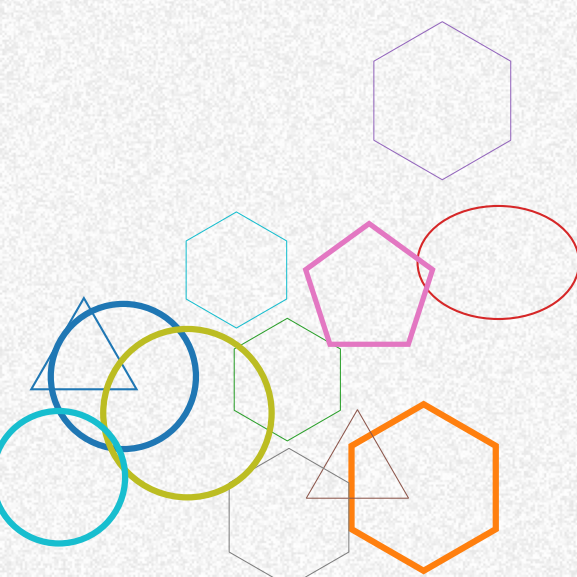[{"shape": "circle", "thickness": 3, "radius": 0.63, "center": [0.214, 0.347]}, {"shape": "triangle", "thickness": 1, "radius": 0.53, "center": [0.145, 0.378]}, {"shape": "hexagon", "thickness": 3, "radius": 0.72, "center": [0.734, 0.155]}, {"shape": "hexagon", "thickness": 0.5, "radius": 0.53, "center": [0.498, 0.342]}, {"shape": "oval", "thickness": 1, "radius": 0.7, "center": [0.863, 0.545]}, {"shape": "hexagon", "thickness": 0.5, "radius": 0.68, "center": [0.766, 0.825]}, {"shape": "triangle", "thickness": 0.5, "radius": 0.51, "center": [0.619, 0.188]}, {"shape": "pentagon", "thickness": 2.5, "radius": 0.58, "center": [0.639, 0.496]}, {"shape": "hexagon", "thickness": 0.5, "radius": 0.6, "center": [0.5, 0.103]}, {"shape": "circle", "thickness": 3, "radius": 0.73, "center": [0.325, 0.284]}, {"shape": "hexagon", "thickness": 0.5, "radius": 0.5, "center": [0.409, 0.532]}, {"shape": "circle", "thickness": 3, "radius": 0.57, "center": [0.102, 0.173]}]